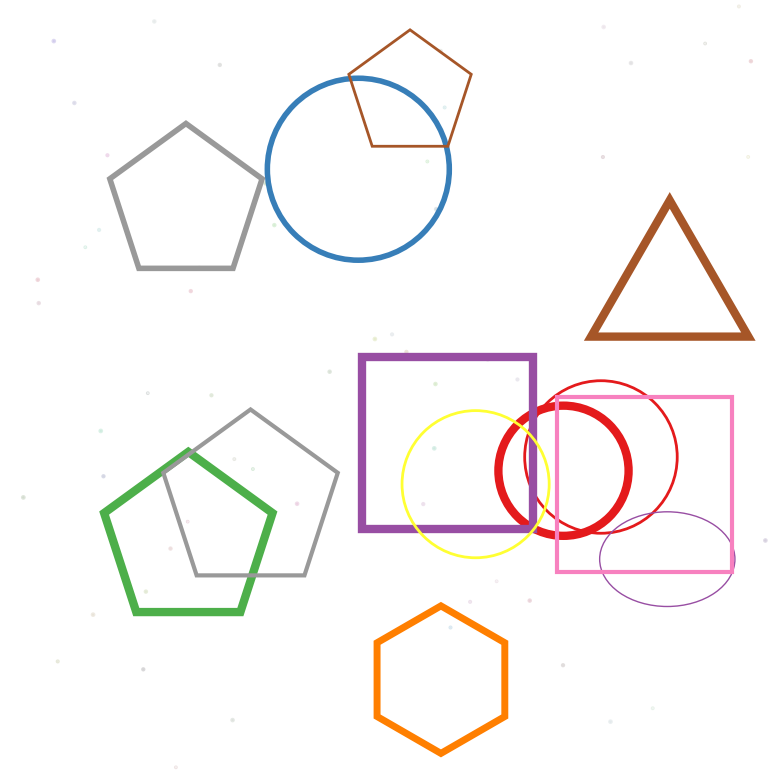[{"shape": "circle", "thickness": 1, "radius": 0.5, "center": [0.78, 0.407]}, {"shape": "circle", "thickness": 3, "radius": 0.42, "center": [0.732, 0.389]}, {"shape": "circle", "thickness": 2, "radius": 0.59, "center": [0.465, 0.78]}, {"shape": "pentagon", "thickness": 3, "radius": 0.57, "center": [0.245, 0.298]}, {"shape": "square", "thickness": 3, "radius": 0.56, "center": [0.581, 0.424]}, {"shape": "oval", "thickness": 0.5, "radius": 0.44, "center": [0.867, 0.274]}, {"shape": "hexagon", "thickness": 2.5, "radius": 0.48, "center": [0.573, 0.117]}, {"shape": "circle", "thickness": 1, "radius": 0.48, "center": [0.618, 0.371]}, {"shape": "triangle", "thickness": 3, "radius": 0.59, "center": [0.87, 0.622]}, {"shape": "pentagon", "thickness": 1, "radius": 0.42, "center": [0.533, 0.878]}, {"shape": "square", "thickness": 1.5, "radius": 0.57, "center": [0.837, 0.371]}, {"shape": "pentagon", "thickness": 2, "radius": 0.52, "center": [0.242, 0.736]}, {"shape": "pentagon", "thickness": 1.5, "radius": 0.6, "center": [0.325, 0.349]}]